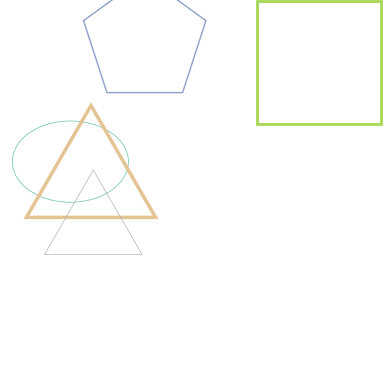[{"shape": "oval", "thickness": 0.5, "radius": 0.75, "center": [0.183, 0.58]}, {"shape": "pentagon", "thickness": 1, "radius": 0.84, "center": [0.376, 0.895]}, {"shape": "square", "thickness": 2, "radius": 0.8, "center": [0.828, 0.838]}, {"shape": "triangle", "thickness": 2.5, "radius": 0.97, "center": [0.236, 0.532]}, {"shape": "triangle", "thickness": 0.5, "radius": 0.73, "center": [0.242, 0.412]}]